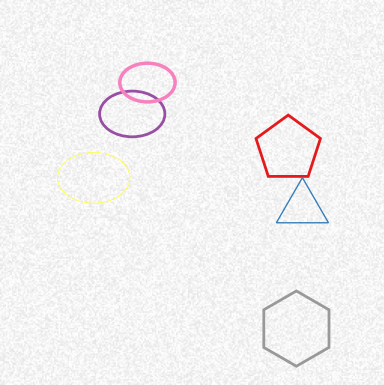[{"shape": "pentagon", "thickness": 2, "radius": 0.44, "center": [0.749, 0.613]}, {"shape": "triangle", "thickness": 1, "radius": 0.39, "center": [0.785, 0.46]}, {"shape": "oval", "thickness": 2, "radius": 0.42, "center": [0.343, 0.704]}, {"shape": "oval", "thickness": 0.5, "radius": 0.47, "center": [0.244, 0.538]}, {"shape": "oval", "thickness": 2.5, "radius": 0.36, "center": [0.383, 0.786]}, {"shape": "hexagon", "thickness": 2, "radius": 0.49, "center": [0.77, 0.146]}]